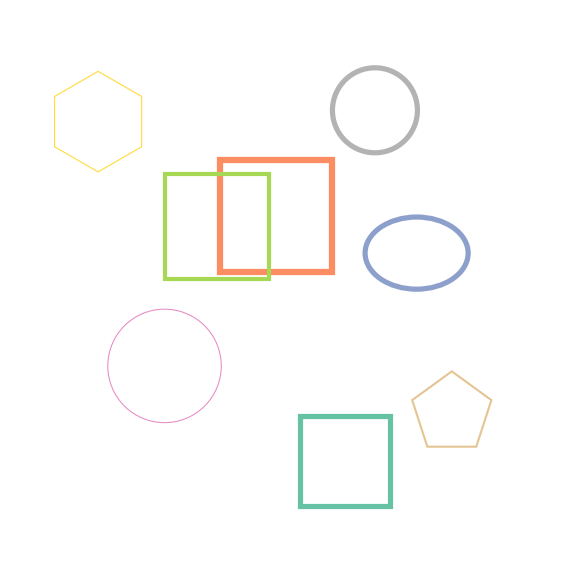[{"shape": "square", "thickness": 2.5, "radius": 0.39, "center": [0.597, 0.2]}, {"shape": "square", "thickness": 3, "radius": 0.48, "center": [0.478, 0.625]}, {"shape": "oval", "thickness": 2.5, "radius": 0.45, "center": [0.721, 0.561]}, {"shape": "circle", "thickness": 0.5, "radius": 0.49, "center": [0.285, 0.366]}, {"shape": "square", "thickness": 2, "radius": 0.45, "center": [0.376, 0.607]}, {"shape": "hexagon", "thickness": 0.5, "radius": 0.44, "center": [0.17, 0.789]}, {"shape": "pentagon", "thickness": 1, "radius": 0.36, "center": [0.782, 0.284]}, {"shape": "circle", "thickness": 2.5, "radius": 0.37, "center": [0.649, 0.808]}]